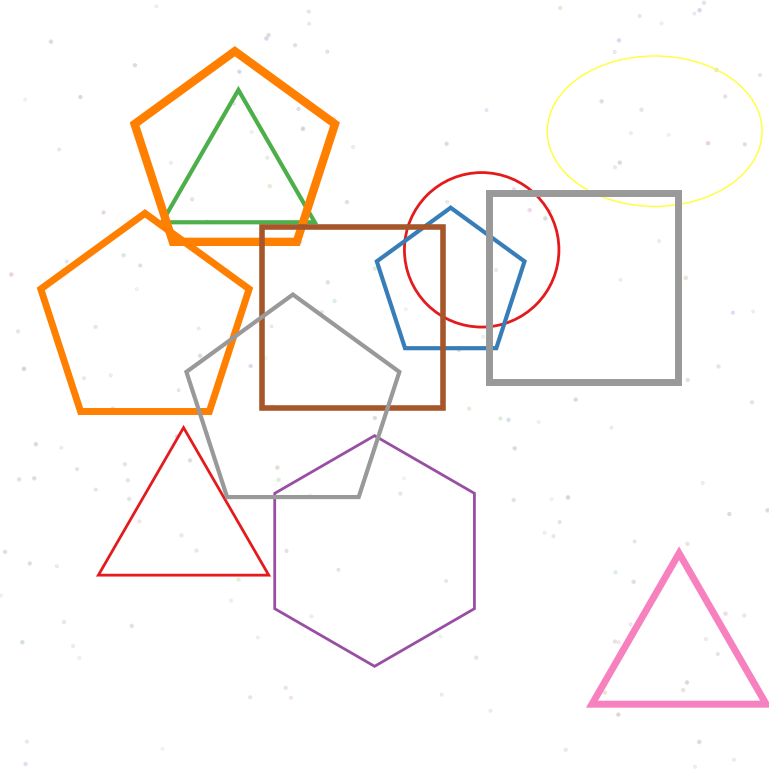[{"shape": "circle", "thickness": 1, "radius": 0.5, "center": [0.626, 0.676]}, {"shape": "triangle", "thickness": 1, "radius": 0.64, "center": [0.238, 0.317]}, {"shape": "pentagon", "thickness": 1.5, "radius": 0.5, "center": [0.585, 0.629]}, {"shape": "triangle", "thickness": 1.5, "radius": 0.57, "center": [0.31, 0.769]}, {"shape": "hexagon", "thickness": 1, "radius": 0.75, "center": [0.486, 0.284]}, {"shape": "pentagon", "thickness": 2.5, "radius": 0.71, "center": [0.188, 0.581]}, {"shape": "pentagon", "thickness": 3, "radius": 0.68, "center": [0.305, 0.797]}, {"shape": "oval", "thickness": 0.5, "radius": 0.7, "center": [0.85, 0.83]}, {"shape": "square", "thickness": 2, "radius": 0.59, "center": [0.458, 0.587]}, {"shape": "triangle", "thickness": 2.5, "radius": 0.65, "center": [0.882, 0.151]}, {"shape": "square", "thickness": 2.5, "radius": 0.61, "center": [0.758, 0.627]}, {"shape": "pentagon", "thickness": 1.5, "radius": 0.73, "center": [0.38, 0.472]}]